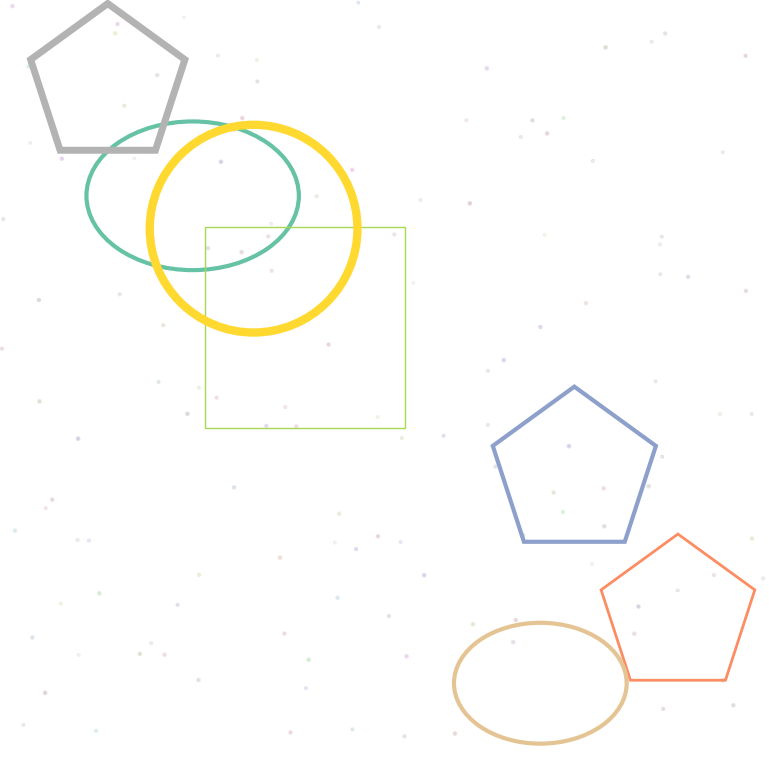[{"shape": "oval", "thickness": 1.5, "radius": 0.69, "center": [0.25, 0.746]}, {"shape": "pentagon", "thickness": 1, "radius": 0.52, "center": [0.88, 0.201]}, {"shape": "pentagon", "thickness": 1.5, "radius": 0.56, "center": [0.746, 0.386]}, {"shape": "square", "thickness": 0.5, "radius": 0.65, "center": [0.396, 0.575]}, {"shape": "circle", "thickness": 3, "radius": 0.67, "center": [0.329, 0.703]}, {"shape": "oval", "thickness": 1.5, "radius": 0.56, "center": [0.702, 0.113]}, {"shape": "pentagon", "thickness": 2.5, "radius": 0.53, "center": [0.14, 0.89]}]